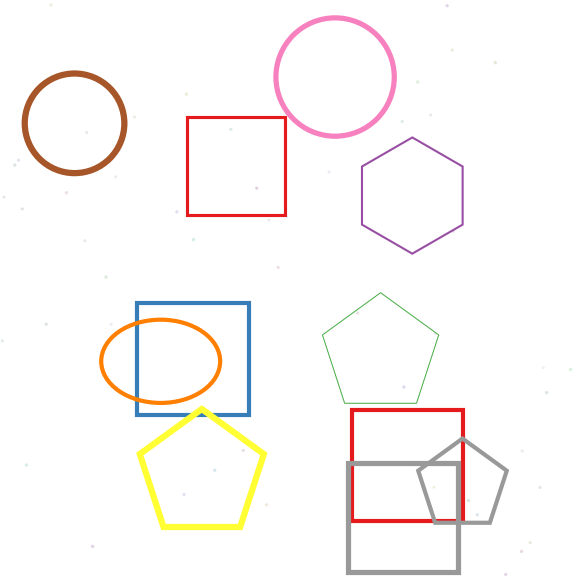[{"shape": "square", "thickness": 1.5, "radius": 0.43, "center": [0.408, 0.712]}, {"shape": "square", "thickness": 2, "radius": 0.48, "center": [0.706, 0.193]}, {"shape": "square", "thickness": 2, "radius": 0.49, "center": [0.335, 0.377]}, {"shape": "pentagon", "thickness": 0.5, "radius": 0.53, "center": [0.659, 0.386]}, {"shape": "hexagon", "thickness": 1, "radius": 0.5, "center": [0.714, 0.66]}, {"shape": "oval", "thickness": 2, "radius": 0.51, "center": [0.278, 0.373]}, {"shape": "pentagon", "thickness": 3, "radius": 0.56, "center": [0.349, 0.178]}, {"shape": "circle", "thickness": 3, "radius": 0.43, "center": [0.129, 0.786]}, {"shape": "circle", "thickness": 2.5, "radius": 0.51, "center": [0.58, 0.866]}, {"shape": "pentagon", "thickness": 2, "radius": 0.4, "center": [0.801, 0.159]}, {"shape": "square", "thickness": 2.5, "radius": 0.48, "center": [0.697, 0.103]}]